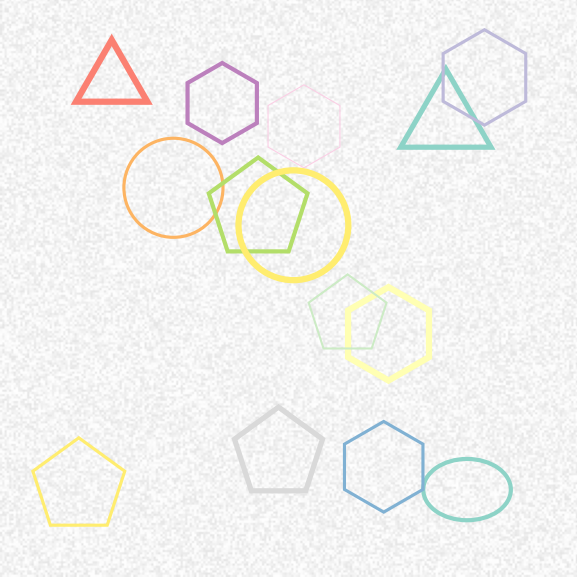[{"shape": "triangle", "thickness": 2.5, "radius": 0.45, "center": [0.772, 0.789]}, {"shape": "oval", "thickness": 2, "radius": 0.38, "center": [0.809, 0.151]}, {"shape": "hexagon", "thickness": 3, "radius": 0.4, "center": [0.673, 0.421]}, {"shape": "hexagon", "thickness": 1.5, "radius": 0.41, "center": [0.839, 0.865]}, {"shape": "triangle", "thickness": 3, "radius": 0.36, "center": [0.193, 0.859]}, {"shape": "hexagon", "thickness": 1.5, "radius": 0.39, "center": [0.664, 0.191]}, {"shape": "circle", "thickness": 1.5, "radius": 0.43, "center": [0.3, 0.674]}, {"shape": "pentagon", "thickness": 2, "radius": 0.45, "center": [0.447, 0.637]}, {"shape": "hexagon", "thickness": 0.5, "radius": 0.36, "center": [0.526, 0.78]}, {"shape": "pentagon", "thickness": 2.5, "radius": 0.4, "center": [0.482, 0.214]}, {"shape": "hexagon", "thickness": 2, "radius": 0.35, "center": [0.385, 0.821]}, {"shape": "pentagon", "thickness": 1, "radius": 0.35, "center": [0.602, 0.453]}, {"shape": "circle", "thickness": 3, "radius": 0.48, "center": [0.508, 0.609]}, {"shape": "pentagon", "thickness": 1.5, "radius": 0.42, "center": [0.136, 0.157]}]